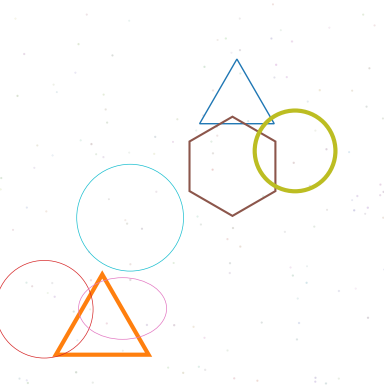[{"shape": "triangle", "thickness": 1, "radius": 0.56, "center": [0.615, 0.735]}, {"shape": "triangle", "thickness": 3, "radius": 0.69, "center": [0.266, 0.148]}, {"shape": "circle", "thickness": 0.5, "radius": 0.63, "center": [0.115, 0.197]}, {"shape": "hexagon", "thickness": 1.5, "radius": 0.64, "center": [0.604, 0.568]}, {"shape": "oval", "thickness": 0.5, "radius": 0.57, "center": [0.318, 0.199]}, {"shape": "circle", "thickness": 3, "radius": 0.52, "center": [0.766, 0.608]}, {"shape": "circle", "thickness": 0.5, "radius": 0.69, "center": [0.338, 0.435]}]